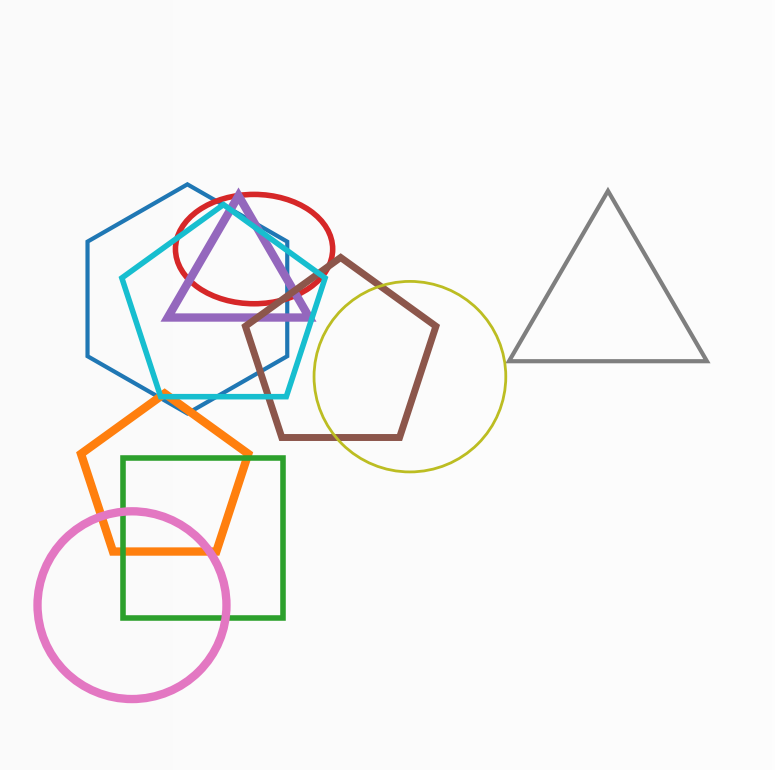[{"shape": "hexagon", "thickness": 1.5, "radius": 0.74, "center": [0.242, 0.612]}, {"shape": "pentagon", "thickness": 3, "radius": 0.57, "center": [0.212, 0.376]}, {"shape": "square", "thickness": 2, "radius": 0.52, "center": [0.262, 0.301]}, {"shape": "oval", "thickness": 2, "radius": 0.51, "center": [0.328, 0.677]}, {"shape": "triangle", "thickness": 3, "radius": 0.53, "center": [0.308, 0.64]}, {"shape": "pentagon", "thickness": 2.5, "radius": 0.65, "center": [0.44, 0.536]}, {"shape": "circle", "thickness": 3, "radius": 0.61, "center": [0.17, 0.214]}, {"shape": "triangle", "thickness": 1.5, "radius": 0.74, "center": [0.784, 0.605]}, {"shape": "circle", "thickness": 1, "radius": 0.62, "center": [0.529, 0.511]}, {"shape": "pentagon", "thickness": 2, "radius": 0.69, "center": [0.288, 0.596]}]